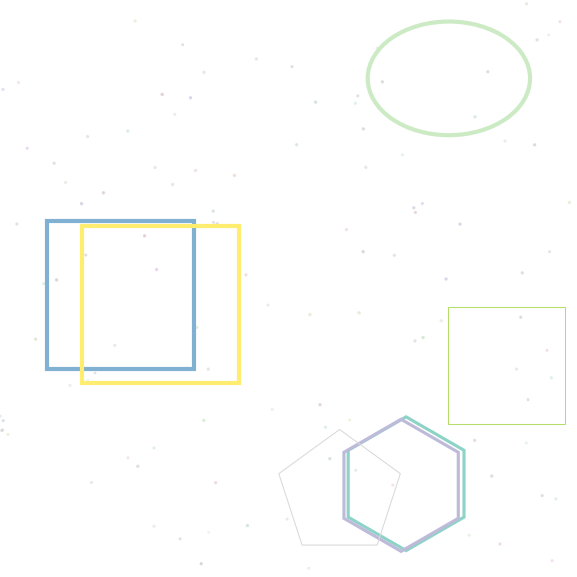[{"shape": "hexagon", "thickness": 1.5, "radius": 0.58, "center": [0.703, 0.162]}, {"shape": "hexagon", "thickness": 1.5, "radius": 0.57, "center": [0.695, 0.159]}, {"shape": "square", "thickness": 2, "radius": 0.64, "center": [0.209, 0.489]}, {"shape": "square", "thickness": 0.5, "radius": 0.51, "center": [0.876, 0.366]}, {"shape": "pentagon", "thickness": 0.5, "radius": 0.55, "center": [0.588, 0.145]}, {"shape": "oval", "thickness": 2, "radius": 0.7, "center": [0.777, 0.863]}, {"shape": "square", "thickness": 2, "radius": 0.68, "center": [0.278, 0.471]}]